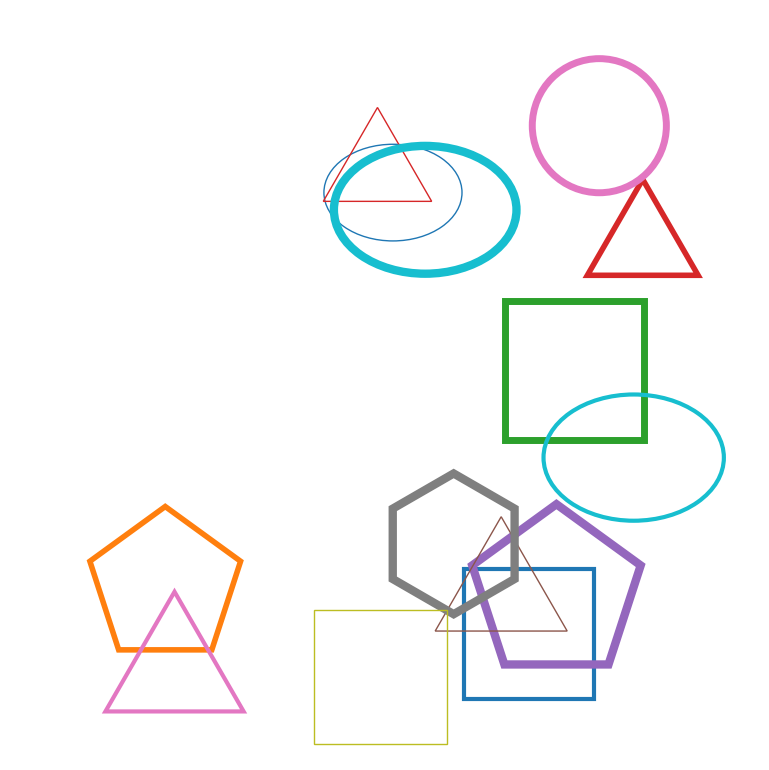[{"shape": "square", "thickness": 1.5, "radius": 0.42, "center": [0.687, 0.176]}, {"shape": "oval", "thickness": 0.5, "radius": 0.45, "center": [0.51, 0.75]}, {"shape": "pentagon", "thickness": 2, "radius": 0.51, "center": [0.215, 0.239]}, {"shape": "square", "thickness": 2.5, "radius": 0.45, "center": [0.746, 0.519]}, {"shape": "triangle", "thickness": 0.5, "radius": 0.41, "center": [0.49, 0.779]}, {"shape": "triangle", "thickness": 2, "radius": 0.42, "center": [0.835, 0.684]}, {"shape": "pentagon", "thickness": 3, "radius": 0.58, "center": [0.723, 0.23]}, {"shape": "triangle", "thickness": 0.5, "radius": 0.49, "center": [0.651, 0.23]}, {"shape": "circle", "thickness": 2.5, "radius": 0.44, "center": [0.778, 0.837]}, {"shape": "triangle", "thickness": 1.5, "radius": 0.52, "center": [0.227, 0.128]}, {"shape": "hexagon", "thickness": 3, "radius": 0.46, "center": [0.589, 0.294]}, {"shape": "square", "thickness": 0.5, "radius": 0.43, "center": [0.494, 0.121]}, {"shape": "oval", "thickness": 3, "radius": 0.59, "center": [0.552, 0.728]}, {"shape": "oval", "thickness": 1.5, "radius": 0.59, "center": [0.823, 0.406]}]